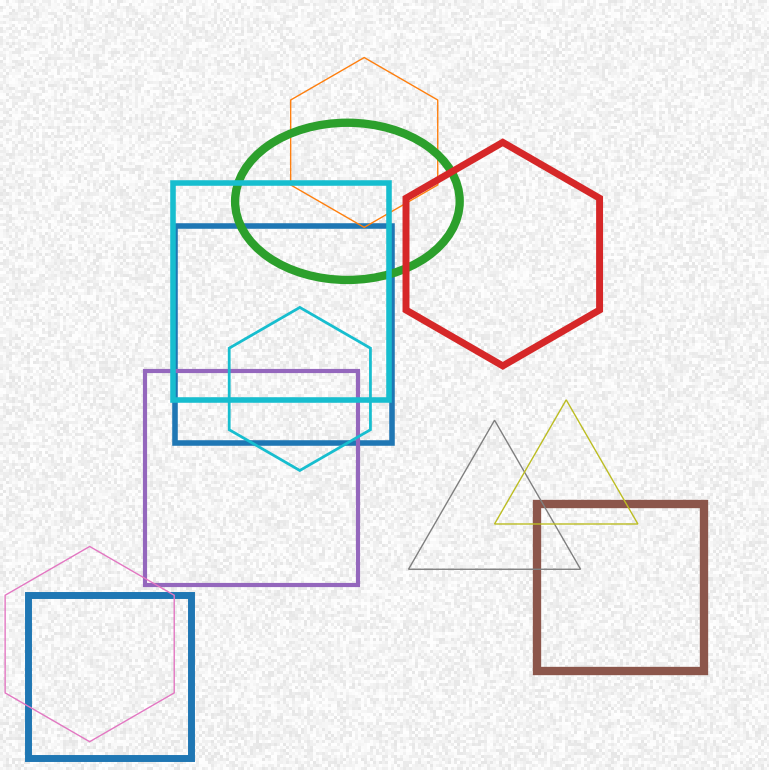[{"shape": "square", "thickness": 2.5, "radius": 0.53, "center": [0.142, 0.121]}, {"shape": "square", "thickness": 2, "radius": 0.7, "center": [0.368, 0.566]}, {"shape": "hexagon", "thickness": 0.5, "radius": 0.55, "center": [0.473, 0.815]}, {"shape": "oval", "thickness": 3, "radius": 0.73, "center": [0.451, 0.739]}, {"shape": "hexagon", "thickness": 2.5, "radius": 0.73, "center": [0.653, 0.67]}, {"shape": "square", "thickness": 1.5, "radius": 0.69, "center": [0.327, 0.379]}, {"shape": "square", "thickness": 3, "radius": 0.54, "center": [0.806, 0.237]}, {"shape": "hexagon", "thickness": 0.5, "radius": 0.63, "center": [0.116, 0.164]}, {"shape": "triangle", "thickness": 0.5, "radius": 0.65, "center": [0.642, 0.325]}, {"shape": "triangle", "thickness": 0.5, "radius": 0.54, "center": [0.735, 0.373]}, {"shape": "square", "thickness": 2, "radius": 0.7, "center": [0.365, 0.621]}, {"shape": "hexagon", "thickness": 1, "radius": 0.53, "center": [0.389, 0.495]}]